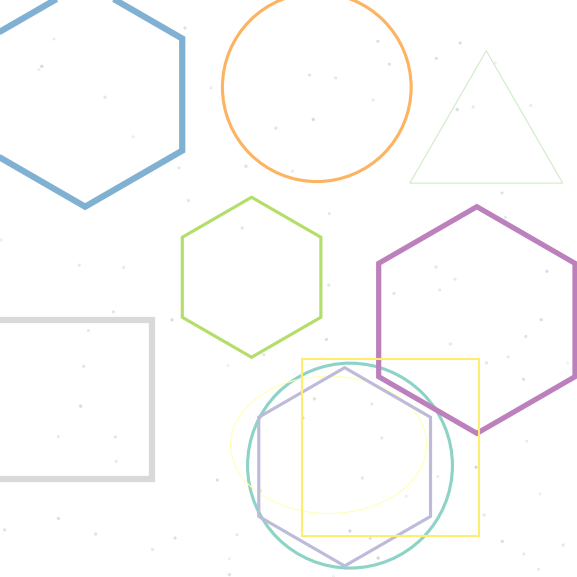[{"shape": "circle", "thickness": 1.5, "radius": 0.89, "center": [0.606, 0.193]}, {"shape": "oval", "thickness": 0.5, "radius": 0.85, "center": [0.569, 0.229]}, {"shape": "hexagon", "thickness": 1.5, "radius": 0.86, "center": [0.597, 0.191]}, {"shape": "hexagon", "thickness": 3, "radius": 0.97, "center": [0.147, 0.835]}, {"shape": "circle", "thickness": 1.5, "radius": 0.82, "center": [0.549, 0.848]}, {"shape": "hexagon", "thickness": 1.5, "radius": 0.69, "center": [0.436, 0.519]}, {"shape": "square", "thickness": 3, "radius": 0.69, "center": [0.126, 0.307]}, {"shape": "hexagon", "thickness": 2.5, "radius": 0.98, "center": [0.826, 0.445]}, {"shape": "triangle", "thickness": 0.5, "radius": 0.76, "center": [0.842, 0.758]}, {"shape": "square", "thickness": 1, "radius": 0.77, "center": [0.676, 0.225]}]